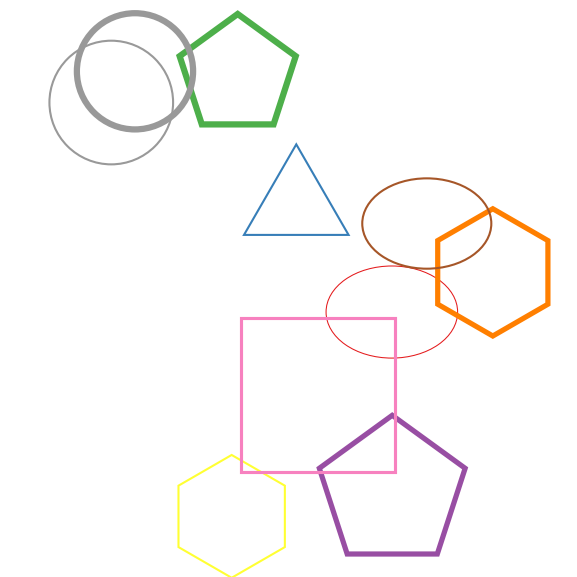[{"shape": "oval", "thickness": 0.5, "radius": 0.57, "center": [0.679, 0.459]}, {"shape": "triangle", "thickness": 1, "radius": 0.52, "center": [0.513, 0.645]}, {"shape": "pentagon", "thickness": 3, "radius": 0.53, "center": [0.412, 0.869]}, {"shape": "pentagon", "thickness": 2.5, "radius": 0.66, "center": [0.679, 0.147]}, {"shape": "hexagon", "thickness": 2.5, "radius": 0.55, "center": [0.853, 0.527]}, {"shape": "hexagon", "thickness": 1, "radius": 0.53, "center": [0.401, 0.105]}, {"shape": "oval", "thickness": 1, "radius": 0.56, "center": [0.739, 0.612]}, {"shape": "square", "thickness": 1.5, "radius": 0.67, "center": [0.55, 0.315]}, {"shape": "circle", "thickness": 1, "radius": 0.54, "center": [0.193, 0.822]}, {"shape": "circle", "thickness": 3, "radius": 0.5, "center": [0.234, 0.876]}]